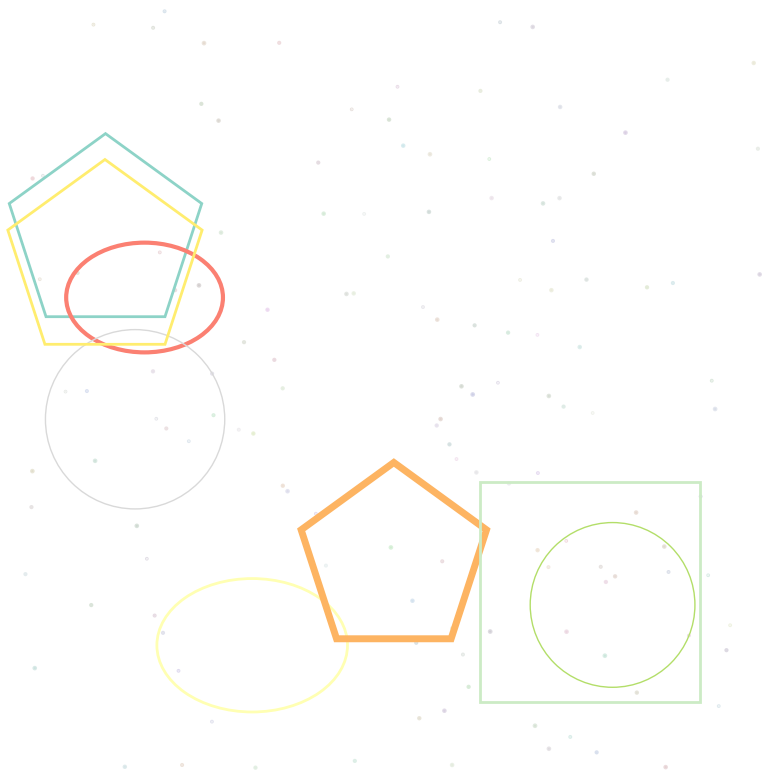[{"shape": "pentagon", "thickness": 1, "radius": 0.66, "center": [0.137, 0.695]}, {"shape": "oval", "thickness": 1, "radius": 0.62, "center": [0.328, 0.162]}, {"shape": "oval", "thickness": 1.5, "radius": 0.51, "center": [0.188, 0.614]}, {"shape": "pentagon", "thickness": 2.5, "radius": 0.63, "center": [0.511, 0.273]}, {"shape": "circle", "thickness": 0.5, "radius": 0.53, "center": [0.796, 0.214]}, {"shape": "circle", "thickness": 0.5, "radius": 0.58, "center": [0.175, 0.455]}, {"shape": "square", "thickness": 1, "radius": 0.71, "center": [0.766, 0.231]}, {"shape": "pentagon", "thickness": 1, "radius": 0.66, "center": [0.136, 0.66]}]